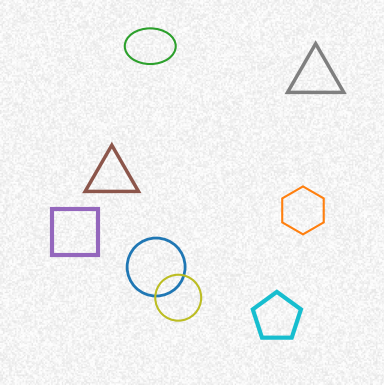[{"shape": "circle", "thickness": 2, "radius": 0.38, "center": [0.405, 0.306]}, {"shape": "hexagon", "thickness": 1.5, "radius": 0.31, "center": [0.787, 0.454]}, {"shape": "oval", "thickness": 1.5, "radius": 0.33, "center": [0.39, 0.88]}, {"shape": "square", "thickness": 3, "radius": 0.3, "center": [0.194, 0.397]}, {"shape": "triangle", "thickness": 2.5, "radius": 0.4, "center": [0.29, 0.543]}, {"shape": "triangle", "thickness": 2.5, "radius": 0.42, "center": [0.82, 0.802]}, {"shape": "circle", "thickness": 1.5, "radius": 0.3, "center": [0.463, 0.227]}, {"shape": "pentagon", "thickness": 3, "radius": 0.33, "center": [0.719, 0.176]}]